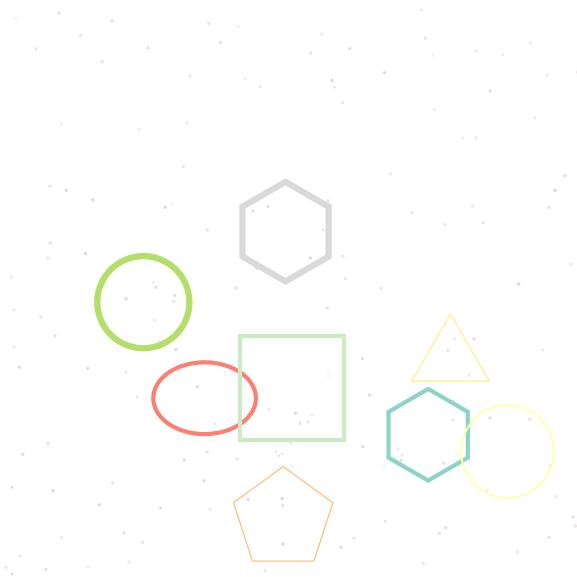[{"shape": "hexagon", "thickness": 2, "radius": 0.4, "center": [0.741, 0.246]}, {"shape": "circle", "thickness": 1, "radius": 0.4, "center": [0.879, 0.217]}, {"shape": "oval", "thickness": 2, "radius": 0.44, "center": [0.354, 0.31]}, {"shape": "pentagon", "thickness": 0.5, "radius": 0.45, "center": [0.49, 0.101]}, {"shape": "circle", "thickness": 3, "radius": 0.4, "center": [0.248, 0.476]}, {"shape": "hexagon", "thickness": 3, "radius": 0.43, "center": [0.494, 0.598]}, {"shape": "square", "thickness": 2, "radius": 0.45, "center": [0.505, 0.328]}, {"shape": "triangle", "thickness": 0.5, "radius": 0.39, "center": [0.78, 0.378]}]